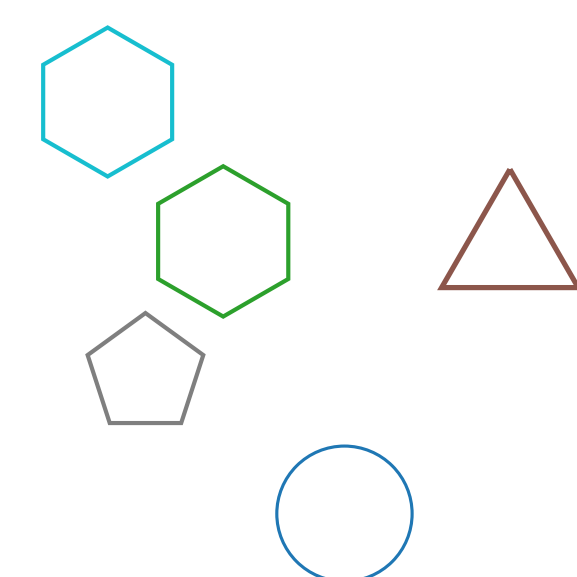[{"shape": "circle", "thickness": 1.5, "radius": 0.59, "center": [0.596, 0.11]}, {"shape": "hexagon", "thickness": 2, "radius": 0.65, "center": [0.387, 0.581]}, {"shape": "triangle", "thickness": 2.5, "radius": 0.68, "center": [0.883, 0.569]}, {"shape": "pentagon", "thickness": 2, "radius": 0.53, "center": [0.252, 0.352]}, {"shape": "hexagon", "thickness": 2, "radius": 0.64, "center": [0.186, 0.822]}]